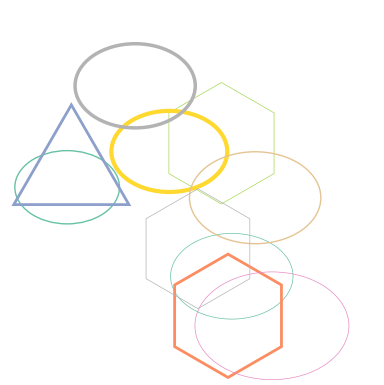[{"shape": "oval", "thickness": 0.5, "radius": 0.8, "center": [0.602, 0.282]}, {"shape": "oval", "thickness": 1, "radius": 0.68, "center": [0.174, 0.514]}, {"shape": "hexagon", "thickness": 2, "radius": 0.8, "center": [0.592, 0.18]}, {"shape": "triangle", "thickness": 2, "radius": 0.86, "center": [0.185, 0.555]}, {"shape": "oval", "thickness": 0.5, "radius": 1.0, "center": [0.706, 0.154]}, {"shape": "hexagon", "thickness": 0.5, "radius": 0.79, "center": [0.575, 0.628]}, {"shape": "oval", "thickness": 3, "radius": 0.75, "center": [0.44, 0.607]}, {"shape": "oval", "thickness": 1, "radius": 0.85, "center": [0.663, 0.486]}, {"shape": "oval", "thickness": 2.5, "radius": 0.78, "center": [0.351, 0.777]}, {"shape": "hexagon", "thickness": 0.5, "radius": 0.78, "center": [0.514, 0.354]}]